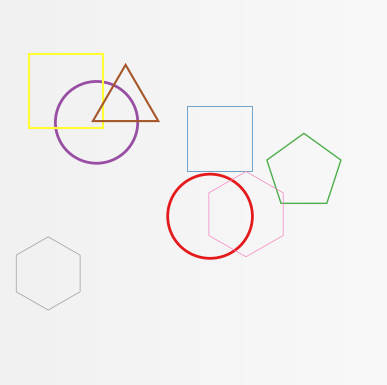[{"shape": "circle", "thickness": 2, "radius": 0.55, "center": [0.542, 0.438]}, {"shape": "square", "thickness": 0.5, "radius": 0.42, "center": [0.567, 0.64]}, {"shape": "pentagon", "thickness": 1, "radius": 0.5, "center": [0.784, 0.553]}, {"shape": "circle", "thickness": 2, "radius": 0.53, "center": [0.249, 0.682]}, {"shape": "square", "thickness": 1.5, "radius": 0.48, "center": [0.17, 0.764]}, {"shape": "triangle", "thickness": 1.5, "radius": 0.49, "center": [0.324, 0.734]}, {"shape": "hexagon", "thickness": 0.5, "radius": 0.55, "center": [0.635, 0.444]}, {"shape": "hexagon", "thickness": 0.5, "radius": 0.48, "center": [0.124, 0.29]}]